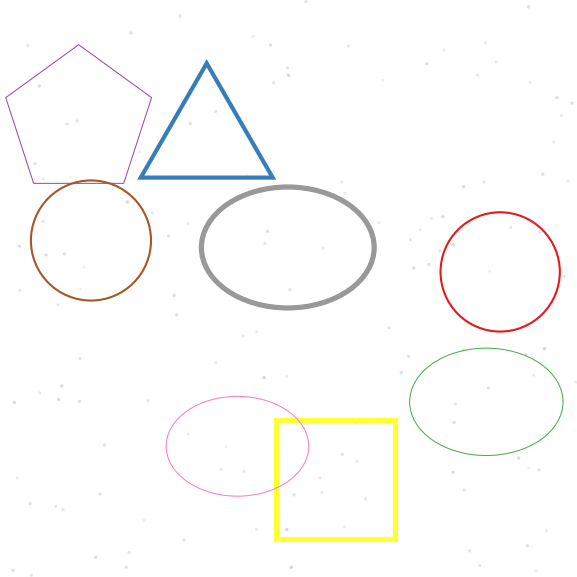[{"shape": "circle", "thickness": 1, "radius": 0.52, "center": [0.866, 0.528]}, {"shape": "triangle", "thickness": 2, "radius": 0.66, "center": [0.358, 0.758]}, {"shape": "oval", "thickness": 0.5, "radius": 0.66, "center": [0.842, 0.303]}, {"shape": "pentagon", "thickness": 0.5, "radius": 0.66, "center": [0.136, 0.789]}, {"shape": "square", "thickness": 2.5, "radius": 0.51, "center": [0.58, 0.169]}, {"shape": "circle", "thickness": 1, "radius": 0.52, "center": [0.158, 0.583]}, {"shape": "oval", "thickness": 0.5, "radius": 0.62, "center": [0.411, 0.226]}, {"shape": "oval", "thickness": 2.5, "radius": 0.75, "center": [0.498, 0.571]}]